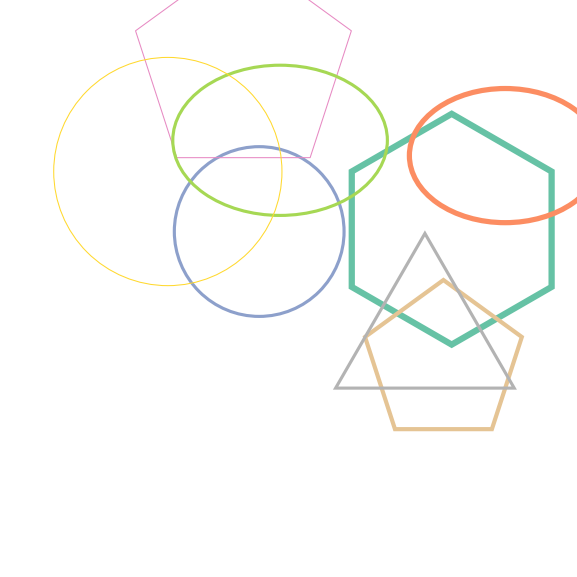[{"shape": "hexagon", "thickness": 3, "radius": 1.0, "center": [0.782, 0.602]}, {"shape": "oval", "thickness": 2.5, "radius": 0.83, "center": [0.875, 0.73]}, {"shape": "circle", "thickness": 1.5, "radius": 0.73, "center": [0.449, 0.598]}, {"shape": "pentagon", "thickness": 0.5, "radius": 0.98, "center": [0.422, 0.885]}, {"shape": "oval", "thickness": 1.5, "radius": 0.93, "center": [0.485, 0.756]}, {"shape": "circle", "thickness": 0.5, "radius": 0.99, "center": [0.291, 0.702]}, {"shape": "pentagon", "thickness": 2, "radius": 0.71, "center": [0.768, 0.371]}, {"shape": "triangle", "thickness": 1.5, "radius": 0.89, "center": [0.736, 0.416]}]